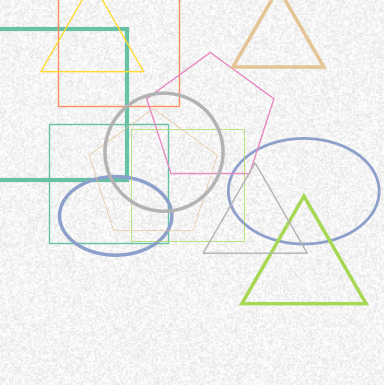[{"shape": "square", "thickness": 1, "radius": 0.77, "center": [0.281, 0.523]}, {"shape": "square", "thickness": 3, "radius": 0.99, "center": [0.134, 0.729]}, {"shape": "square", "thickness": 1, "radius": 0.79, "center": [0.307, 0.881]}, {"shape": "oval", "thickness": 2.5, "radius": 0.73, "center": [0.3, 0.439]}, {"shape": "oval", "thickness": 2, "radius": 0.98, "center": [0.789, 0.503]}, {"shape": "pentagon", "thickness": 1, "radius": 0.87, "center": [0.546, 0.69]}, {"shape": "triangle", "thickness": 2.5, "radius": 0.93, "center": [0.789, 0.304]}, {"shape": "square", "thickness": 0.5, "radius": 0.73, "center": [0.488, 0.519]}, {"shape": "triangle", "thickness": 1, "radius": 0.77, "center": [0.24, 0.891]}, {"shape": "pentagon", "thickness": 0.5, "radius": 0.88, "center": [0.398, 0.543]}, {"shape": "triangle", "thickness": 2.5, "radius": 0.68, "center": [0.723, 0.894]}, {"shape": "circle", "thickness": 2.5, "radius": 0.77, "center": [0.426, 0.605]}, {"shape": "triangle", "thickness": 1, "radius": 0.78, "center": [0.663, 0.42]}]